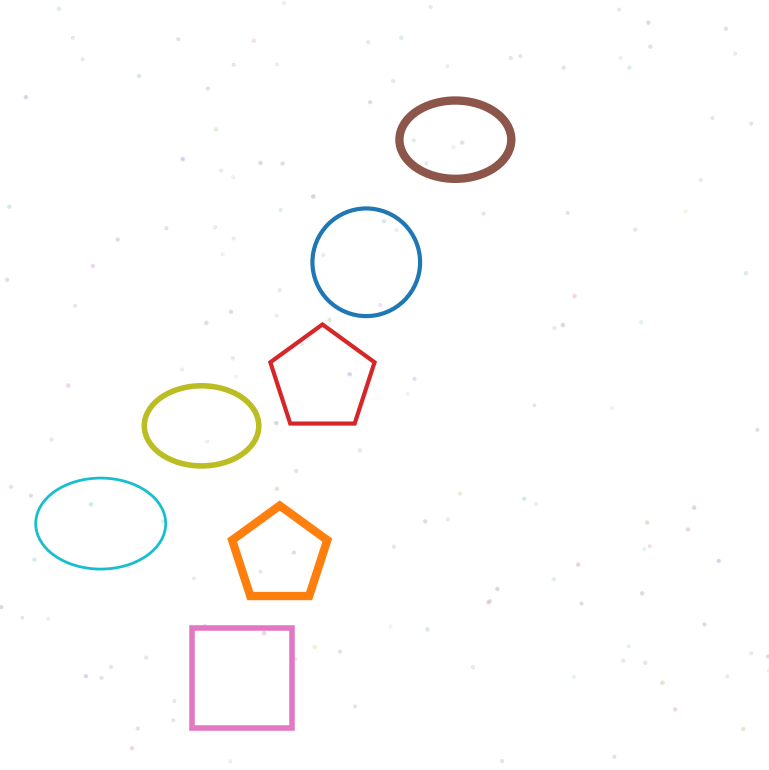[{"shape": "circle", "thickness": 1.5, "radius": 0.35, "center": [0.476, 0.659]}, {"shape": "pentagon", "thickness": 3, "radius": 0.32, "center": [0.363, 0.278]}, {"shape": "pentagon", "thickness": 1.5, "radius": 0.36, "center": [0.419, 0.507]}, {"shape": "oval", "thickness": 3, "radius": 0.36, "center": [0.591, 0.819]}, {"shape": "square", "thickness": 2, "radius": 0.32, "center": [0.315, 0.119]}, {"shape": "oval", "thickness": 2, "radius": 0.37, "center": [0.262, 0.447]}, {"shape": "oval", "thickness": 1, "radius": 0.42, "center": [0.131, 0.32]}]